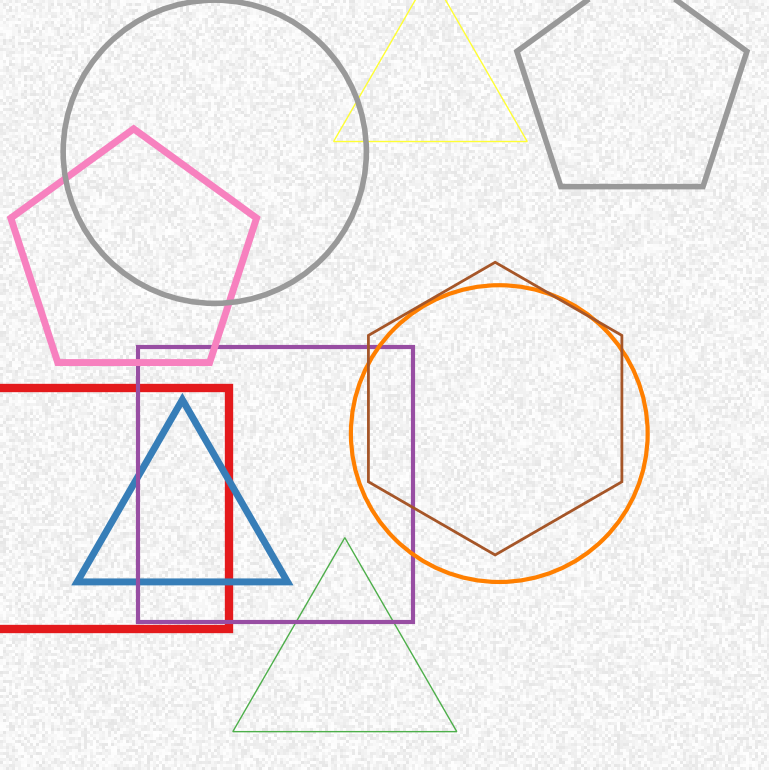[{"shape": "square", "thickness": 3, "radius": 0.79, "center": [0.14, 0.34]}, {"shape": "triangle", "thickness": 2.5, "radius": 0.79, "center": [0.237, 0.323]}, {"shape": "triangle", "thickness": 0.5, "radius": 0.84, "center": [0.448, 0.134]}, {"shape": "square", "thickness": 1.5, "radius": 0.89, "center": [0.357, 0.37]}, {"shape": "circle", "thickness": 1.5, "radius": 0.96, "center": [0.648, 0.437]}, {"shape": "triangle", "thickness": 0.5, "radius": 0.73, "center": [0.559, 0.889]}, {"shape": "hexagon", "thickness": 1, "radius": 0.95, "center": [0.643, 0.469]}, {"shape": "pentagon", "thickness": 2.5, "radius": 0.84, "center": [0.174, 0.665]}, {"shape": "pentagon", "thickness": 2, "radius": 0.79, "center": [0.821, 0.885]}, {"shape": "circle", "thickness": 2, "radius": 0.98, "center": [0.279, 0.803]}]